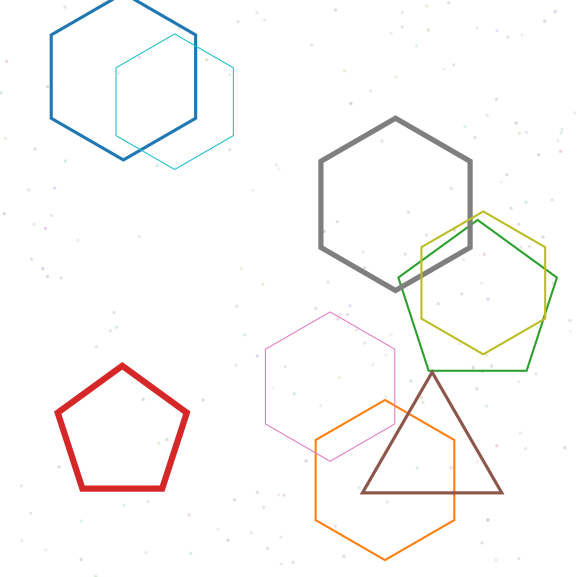[{"shape": "hexagon", "thickness": 1.5, "radius": 0.72, "center": [0.214, 0.867]}, {"shape": "hexagon", "thickness": 1, "radius": 0.69, "center": [0.667, 0.168]}, {"shape": "pentagon", "thickness": 1, "radius": 0.72, "center": [0.827, 0.474]}, {"shape": "pentagon", "thickness": 3, "radius": 0.59, "center": [0.212, 0.248]}, {"shape": "triangle", "thickness": 1.5, "radius": 0.7, "center": [0.748, 0.215]}, {"shape": "hexagon", "thickness": 0.5, "radius": 0.65, "center": [0.572, 0.33]}, {"shape": "hexagon", "thickness": 2.5, "radius": 0.75, "center": [0.685, 0.645]}, {"shape": "hexagon", "thickness": 1, "radius": 0.62, "center": [0.837, 0.509]}, {"shape": "hexagon", "thickness": 0.5, "radius": 0.59, "center": [0.302, 0.823]}]